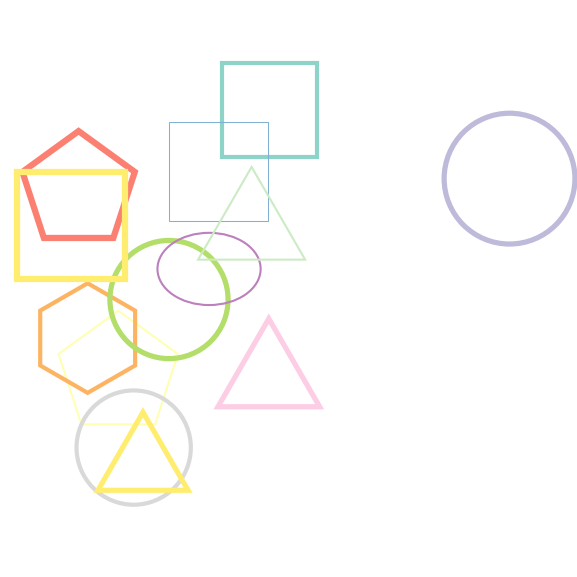[{"shape": "square", "thickness": 2, "radius": 0.41, "center": [0.467, 0.809]}, {"shape": "pentagon", "thickness": 1, "radius": 0.54, "center": [0.205, 0.353]}, {"shape": "circle", "thickness": 2.5, "radius": 0.57, "center": [0.882, 0.69]}, {"shape": "pentagon", "thickness": 3, "radius": 0.51, "center": [0.136, 0.67]}, {"shape": "square", "thickness": 0.5, "radius": 0.43, "center": [0.378, 0.702]}, {"shape": "hexagon", "thickness": 2, "radius": 0.47, "center": [0.152, 0.414]}, {"shape": "circle", "thickness": 2.5, "radius": 0.51, "center": [0.293, 0.48]}, {"shape": "triangle", "thickness": 2.5, "radius": 0.51, "center": [0.465, 0.346]}, {"shape": "circle", "thickness": 2, "radius": 0.49, "center": [0.231, 0.224]}, {"shape": "oval", "thickness": 1, "radius": 0.45, "center": [0.362, 0.533]}, {"shape": "triangle", "thickness": 1, "radius": 0.54, "center": [0.436, 0.603]}, {"shape": "square", "thickness": 3, "radius": 0.46, "center": [0.123, 0.609]}, {"shape": "triangle", "thickness": 2.5, "radius": 0.45, "center": [0.248, 0.195]}]